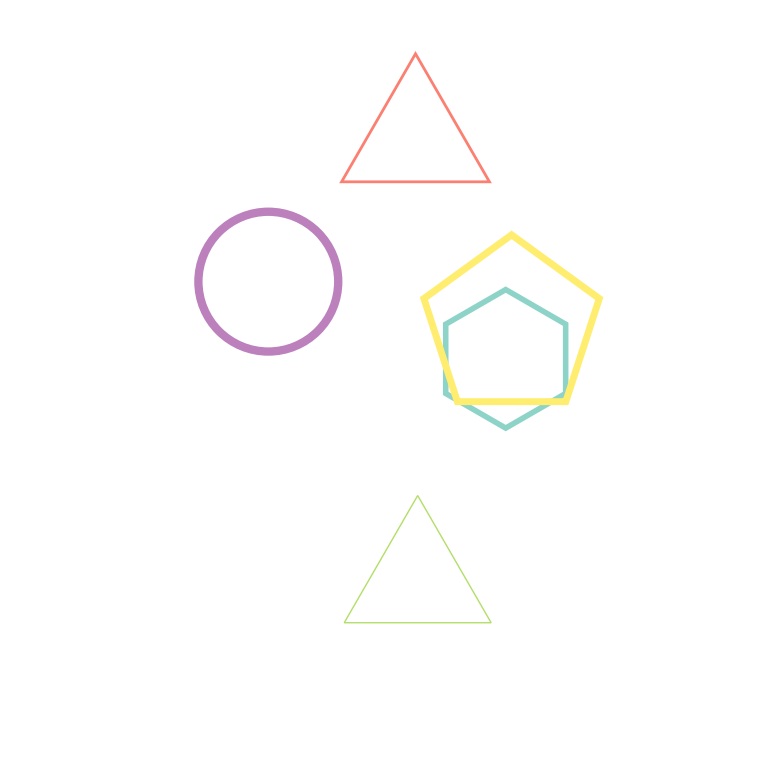[{"shape": "hexagon", "thickness": 2, "radius": 0.45, "center": [0.657, 0.534]}, {"shape": "triangle", "thickness": 1, "radius": 0.55, "center": [0.54, 0.819]}, {"shape": "triangle", "thickness": 0.5, "radius": 0.55, "center": [0.542, 0.246]}, {"shape": "circle", "thickness": 3, "radius": 0.45, "center": [0.348, 0.634]}, {"shape": "pentagon", "thickness": 2.5, "radius": 0.6, "center": [0.664, 0.575]}]